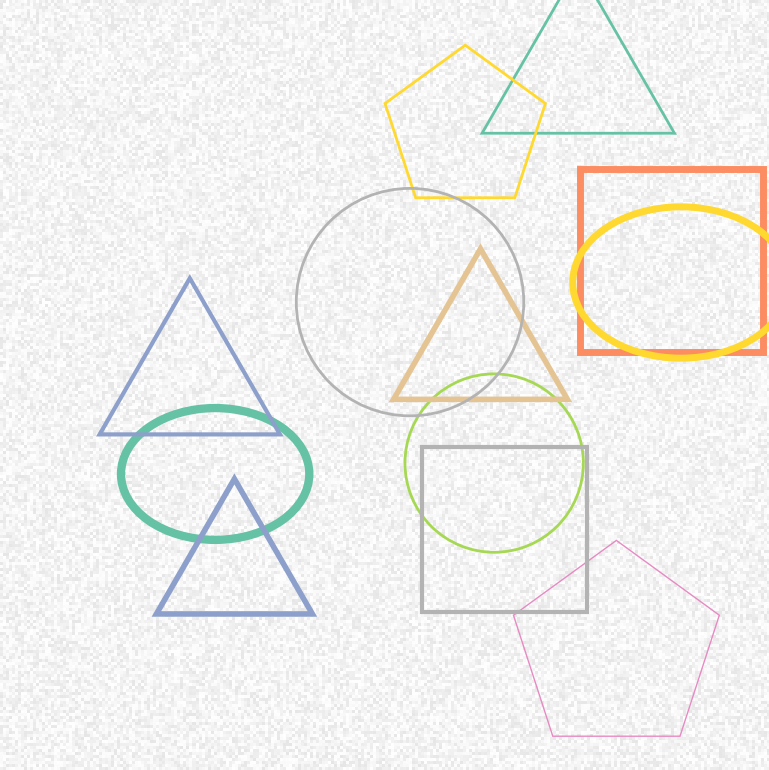[{"shape": "oval", "thickness": 3, "radius": 0.61, "center": [0.279, 0.384]}, {"shape": "triangle", "thickness": 1, "radius": 0.72, "center": [0.751, 0.899]}, {"shape": "square", "thickness": 2.5, "radius": 0.6, "center": [0.872, 0.662]}, {"shape": "triangle", "thickness": 2, "radius": 0.58, "center": [0.304, 0.261]}, {"shape": "triangle", "thickness": 1.5, "radius": 0.68, "center": [0.246, 0.503]}, {"shape": "pentagon", "thickness": 0.5, "radius": 0.7, "center": [0.801, 0.158]}, {"shape": "circle", "thickness": 1, "radius": 0.58, "center": [0.642, 0.399]}, {"shape": "oval", "thickness": 2.5, "radius": 0.7, "center": [0.884, 0.633]}, {"shape": "pentagon", "thickness": 1, "radius": 0.55, "center": [0.604, 0.832]}, {"shape": "triangle", "thickness": 2, "radius": 0.65, "center": [0.624, 0.547]}, {"shape": "circle", "thickness": 1, "radius": 0.74, "center": [0.533, 0.608]}, {"shape": "square", "thickness": 1.5, "radius": 0.54, "center": [0.655, 0.312]}]